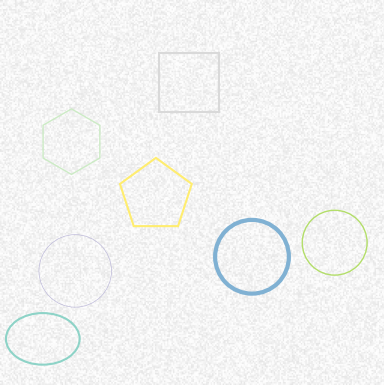[{"shape": "oval", "thickness": 1.5, "radius": 0.48, "center": [0.111, 0.12]}, {"shape": "circle", "thickness": 0.5, "radius": 0.47, "center": [0.195, 0.296]}, {"shape": "circle", "thickness": 3, "radius": 0.48, "center": [0.655, 0.333]}, {"shape": "circle", "thickness": 1, "radius": 0.42, "center": [0.869, 0.37]}, {"shape": "square", "thickness": 1.5, "radius": 0.38, "center": [0.491, 0.785]}, {"shape": "hexagon", "thickness": 1, "radius": 0.43, "center": [0.186, 0.632]}, {"shape": "pentagon", "thickness": 1.5, "radius": 0.49, "center": [0.405, 0.492]}]